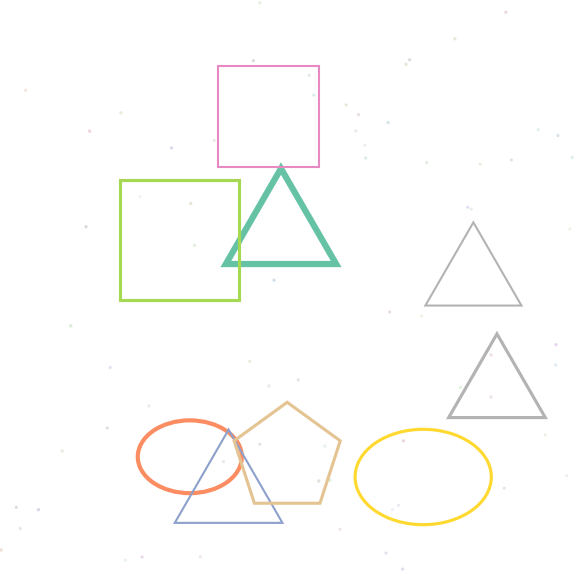[{"shape": "triangle", "thickness": 3, "radius": 0.55, "center": [0.487, 0.597]}, {"shape": "oval", "thickness": 2, "radius": 0.45, "center": [0.329, 0.208]}, {"shape": "triangle", "thickness": 1, "radius": 0.54, "center": [0.396, 0.148]}, {"shape": "square", "thickness": 1, "radius": 0.44, "center": [0.465, 0.797]}, {"shape": "square", "thickness": 1.5, "radius": 0.52, "center": [0.311, 0.584]}, {"shape": "oval", "thickness": 1.5, "radius": 0.59, "center": [0.733, 0.173]}, {"shape": "pentagon", "thickness": 1.5, "radius": 0.48, "center": [0.497, 0.206]}, {"shape": "triangle", "thickness": 1, "radius": 0.48, "center": [0.82, 0.518]}, {"shape": "triangle", "thickness": 1.5, "radius": 0.48, "center": [0.861, 0.324]}]